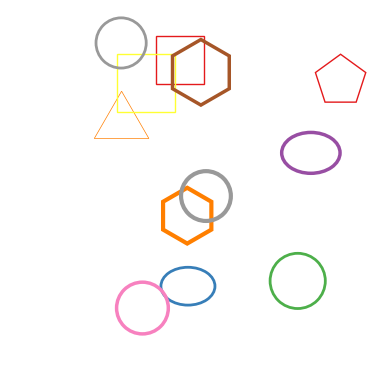[{"shape": "square", "thickness": 1, "radius": 0.31, "center": [0.467, 0.845]}, {"shape": "pentagon", "thickness": 1, "radius": 0.34, "center": [0.885, 0.79]}, {"shape": "oval", "thickness": 2, "radius": 0.35, "center": [0.488, 0.257]}, {"shape": "circle", "thickness": 2, "radius": 0.36, "center": [0.773, 0.27]}, {"shape": "oval", "thickness": 2.5, "radius": 0.38, "center": [0.807, 0.603]}, {"shape": "triangle", "thickness": 0.5, "radius": 0.41, "center": [0.316, 0.681]}, {"shape": "hexagon", "thickness": 3, "radius": 0.36, "center": [0.486, 0.44]}, {"shape": "square", "thickness": 1, "radius": 0.38, "center": [0.38, 0.784]}, {"shape": "hexagon", "thickness": 2.5, "radius": 0.43, "center": [0.522, 0.812]}, {"shape": "circle", "thickness": 2.5, "radius": 0.34, "center": [0.37, 0.2]}, {"shape": "circle", "thickness": 3, "radius": 0.32, "center": [0.535, 0.491]}, {"shape": "circle", "thickness": 2, "radius": 0.33, "center": [0.315, 0.888]}]